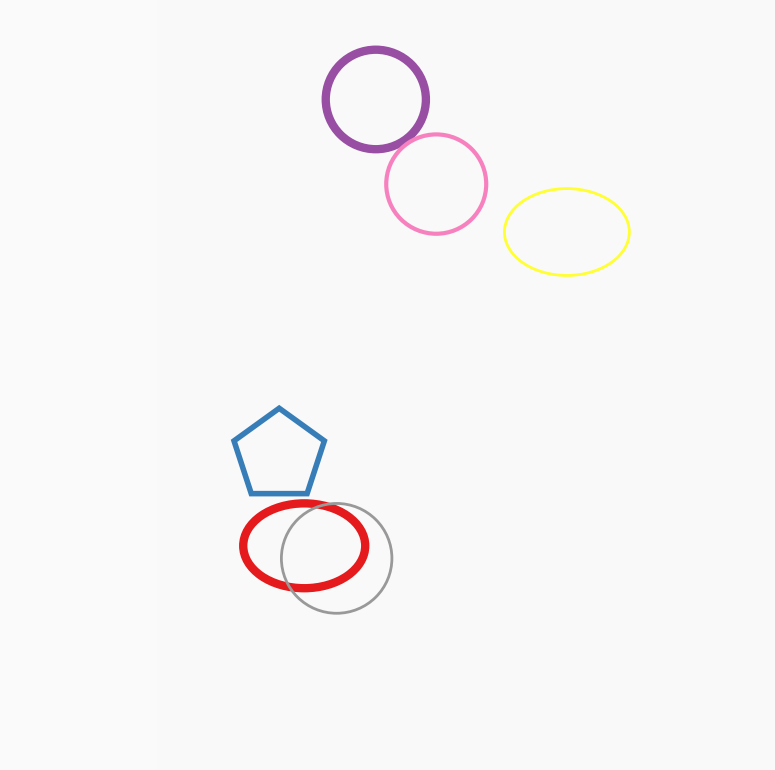[{"shape": "oval", "thickness": 3, "radius": 0.39, "center": [0.393, 0.291]}, {"shape": "pentagon", "thickness": 2, "radius": 0.31, "center": [0.36, 0.409]}, {"shape": "circle", "thickness": 3, "radius": 0.32, "center": [0.485, 0.871]}, {"shape": "oval", "thickness": 1, "radius": 0.4, "center": [0.731, 0.699]}, {"shape": "circle", "thickness": 1.5, "radius": 0.32, "center": [0.563, 0.761]}, {"shape": "circle", "thickness": 1, "radius": 0.36, "center": [0.434, 0.275]}]